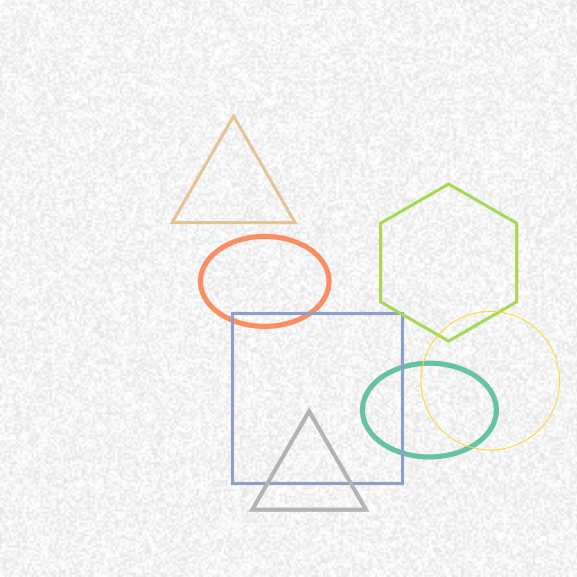[{"shape": "oval", "thickness": 2.5, "radius": 0.58, "center": [0.744, 0.289]}, {"shape": "oval", "thickness": 2.5, "radius": 0.56, "center": [0.458, 0.512]}, {"shape": "square", "thickness": 1.5, "radius": 0.74, "center": [0.55, 0.31]}, {"shape": "hexagon", "thickness": 1.5, "radius": 0.68, "center": [0.777, 0.544]}, {"shape": "circle", "thickness": 0.5, "radius": 0.6, "center": [0.849, 0.34]}, {"shape": "triangle", "thickness": 1.5, "radius": 0.61, "center": [0.404, 0.675]}, {"shape": "triangle", "thickness": 2, "radius": 0.57, "center": [0.535, 0.173]}]